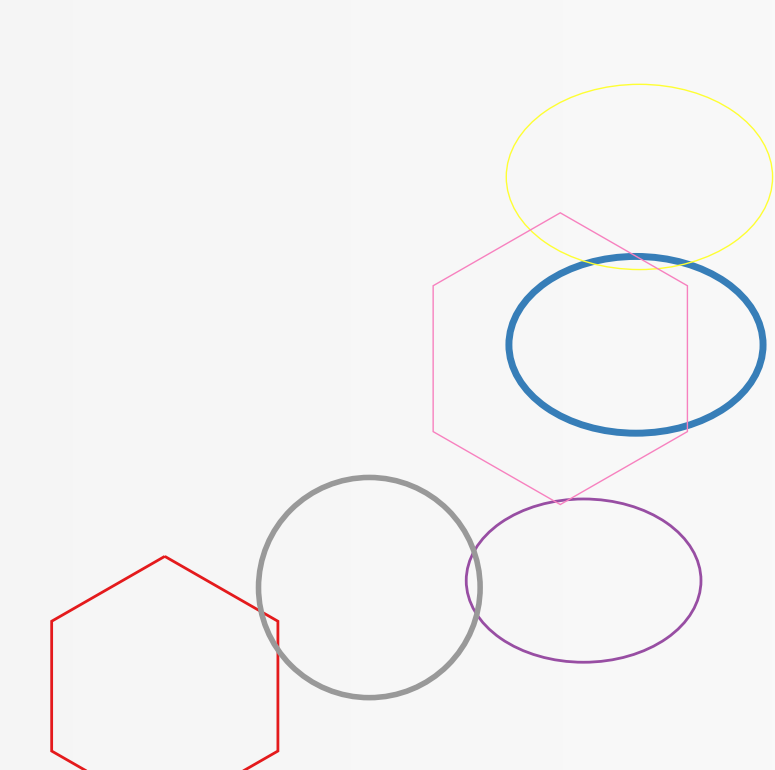[{"shape": "hexagon", "thickness": 1, "radius": 0.84, "center": [0.213, 0.109]}, {"shape": "oval", "thickness": 2.5, "radius": 0.82, "center": [0.821, 0.552]}, {"shape": "oval", "thickness": 1, "radius": 0.76, "center": [0.753, 0.246]}, {"shape": "oval", "thickness": 0.5, "radius": 0.86, "center": [0.825, 0.77]}, {"shape": "hexagon", "thickness": 0.5, "radius": 0.95, "center": [0.723, 0.534]}, {"shape": "circle", "thickness": 2, "radius": 0.71, "center": [0.477, 0.237]}]